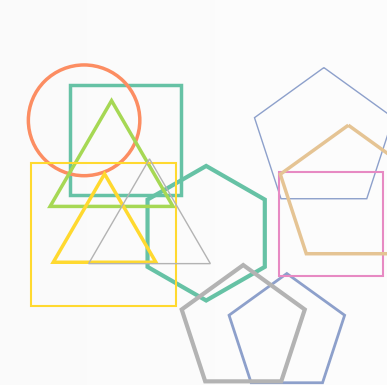[{"shape": "square", "thickness": 2.5, "radius": 0.72, "center": [0.324, 0.637]}, {"shape": "hexagon", "thickness": 3, "radius": 0.87, "center": [0.532, 0.394]}, {"shape": "circle", "thickness": 2.5, "radius": 0.72, "center": [0.217, 0.687]}, {"shape": "pentagon", "thickness": 2, "radius": 0.78, "center": [0.74, 0.133]}, {"shape": "pentagon", "thickness": 1, "radius": 0.94, "center": [0.836, 0.636]}, {"shape": "square", "thickness": 1.5, "radius": 0.67, "center": [0.855, 0.418]}, {"shape": "triangle", "thickness": 2.5, "radius": 0.92, "center": [0.288, 0.555]}, {"shape": "square", "thickness": 1.5, "radius": 0.93, "center": [0.267, 0.392]}, {"shape": "triangle", "thickness": 2.5, "radius": 0.76, "center": [0.27, 0.395]}, {"shape": "pentagon", "thickness": 2.5, "radius": 0.92, "center": [0.899, 0.49]}, {"shape": "pentagon", "thickness": 3, "radius": 0.83, "center": [0.628, 0.145]}, {"shape": "triangle", "thickness": 1, "radius": 0.91, "center": [0.386, 0.406]}]